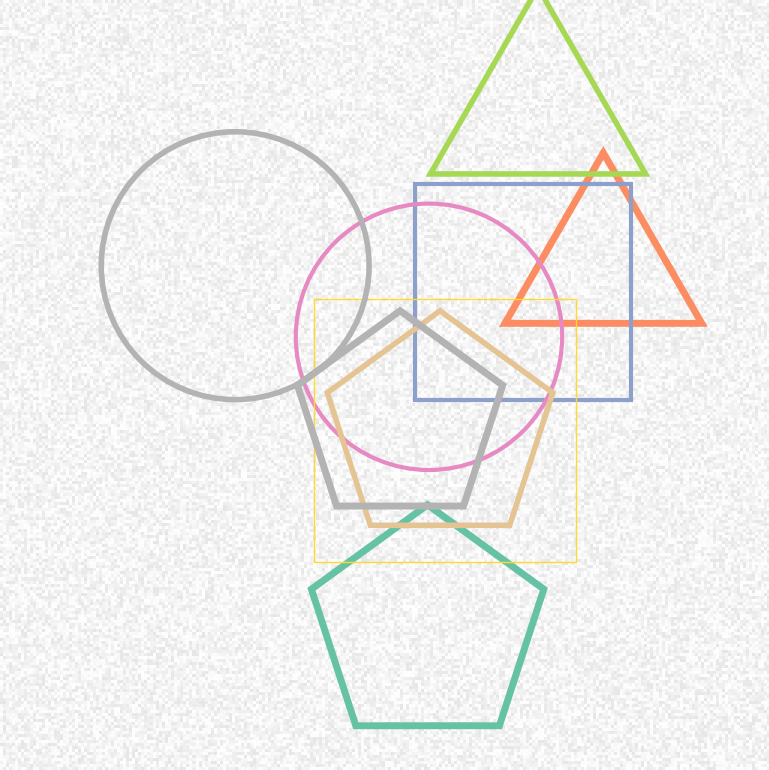[{"shape": "pentagon", "thickness": 2.5, "radius": 0.79, "center": [0.555, 0.186]}, {"shape": "triangle", "thickness": 2.5, "radius": 0.74, "center": [0.784, 0.654]}, {"shape": "square", "thickness": 1.5, "radius": 0.7, "center": [0.679, 0.621]}, {"shape": "circle", "thickness": 1.5, "radius": 0.86, "center": [0.557, 0.563]}, {"shape": "triangle", "thickness": 2, "radius": 0.81, "center": [0.699, 0.855]}, {"shape": "square", "thickness": 0.5, "radius": 0.85, "center": [0.578, 0.441]}, {"shape": "pentagon", "thickness": 2, "radius": 0.77, "center": [0.571, 0.442]}, {"shape": "pentagon", "thickness": 2.5, "radius": 0.7, "center": [0.52, 0.456]}, {"shape": "circle", "thickness": 2, "radius": 0.87, "center": [0.305, 0.655]}]